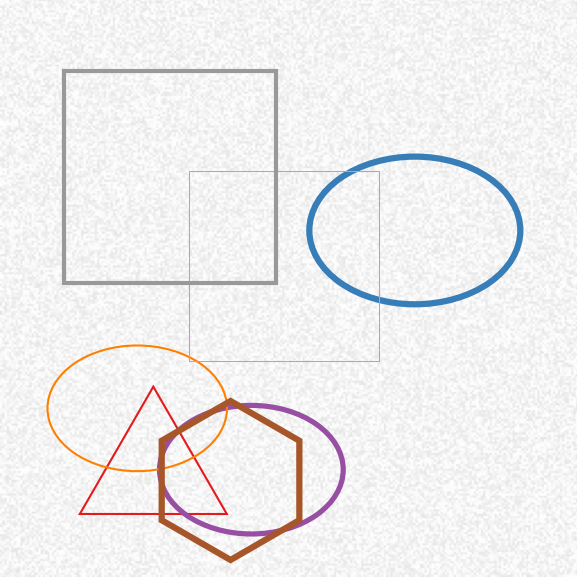[{"shape": "triangle", "thickness": 1, "radius": 0.73, "center": [0.266, 0.183]}, {"shape": "oval", "thickness": 3, "radius": 0.91, "center": [0.718, 0.6]}, {"shape": "oval", "thickness": 2.5, "radius": 0.8, "center": [0.435, 0.186]}, {"shape": "oval", "thickness": 1, "radius": 0.78, "center": [0.238, 0.292]}, {"shape": "hexagon", "thickness": 3, "radius": 0.69, "center": [0.399, 0.167]}, {"shape": "square", "thickness": 0.5, "radius": 0.82, "center": [0.492, 0.538]}, {"shape": "square", "thickness": 2, "radius": 0.92, "center": [0.294, 0.693]}]